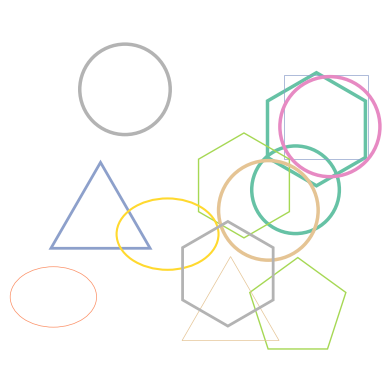[{"shape": "hexagon", "thickness": 2.5, "radius": 0.73, "center": [0.822, 0.664]}, {"shape": "circle", "thickness": 2.5, "radius": 0.57, "center": [0.768, 0.507]}, {"shape": "oval", "thickness": 0.5, "radius": 0.56, "center": [0.139, 0.229]}, {"shape": "square", "thickness": 0.5, "radius": 0.54, "center": [0.847, 0.695]}, {"shape": "triangle", "thickness": 2, "radius": 0.74, "center": [0.261, 0.429]}, {"shape": "circle", "thickness": 2.5, "radius": 0.65, "center": [0.857, 0.671]}, {"shape": "pentagon", "thickness": 1, "radius": 0.66, "center": [0.774, 0.2]}, {"shape": "hexagon", "thickness": 1, "radius": 0.68, "center": [0.634, 0.518]}, {"shape": "oval", "thickness": 1.5, "radius": 0.66, "center": [0.435, 0.392]}, {"shape": "triangle", "thickness": 0.5, "radius": 0.73, "center": [0.599, 0.188]}, {"shape": "circle", "thickness": 2.5, "radius": 0.65, "center": [0.697, 0.454]}, {"shape": "hexagon", "thickness": 2, "radius": 0.68, "center": [0.592, 0.289]}, {"shape": "circle", "thickness": 2.5, "radius": 0.59, "center": [0.325, 0.768]}]